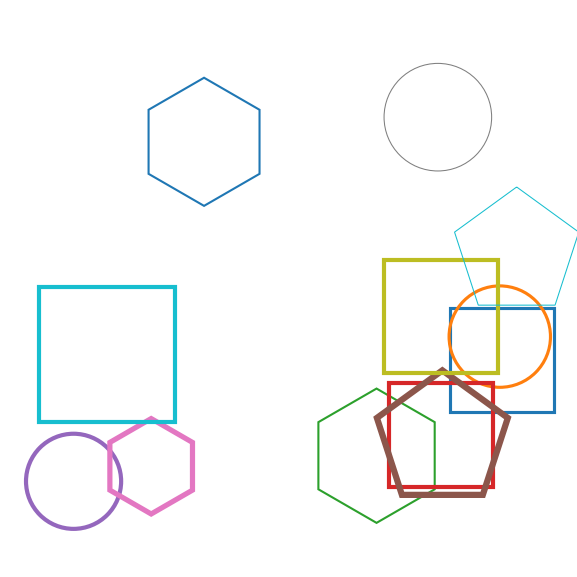[{"shape": "hexagon", "thickness": 1, "radius": 0.55, "center": [0.353, 0.754]}, {"shape": "square", "thickness": 1.5, "radius": 0.45, "center": [0.87, 0.376]}, {"shape": "circle", "thickness": 1.5, "radius": 0.44, "center": [0.865, 0.416]}, {"shape": "hexagon", "thickness": 1, "radius": 0.58, "center": [0.652, 0.21]}, {"shape": "square", "thickness": 2, "radius": 0.45, "center": [0.763, 0.246]}, {"shape": "circle", "thickness": 2, "radius": 0.41, "center": [0.127, 0.166]}, {"shape": "pentagon", "thickness": 3, "radius": 0.6, "center": [0.766, 0.239]}, {"shape": "hexagon", "thickness": 2.5, "radius": 0.41, "center": [0.262, 0.192]}, {"shape": "circle", "thickness": 0.5, "radius": 0.47, "center": [0.758, 0.796]}, {"shape": "square", "thickness": 2, "radius": 0.49, "center": [0.763, 0.451]}, {"shape": "pentagon", "thickness": 0.5, "radius": 0.57, "center": [0.895, 0.562]}, {"shape": "square", "thickness": 2, "radius": 0.59, "center": [0.185, 0.385]}]